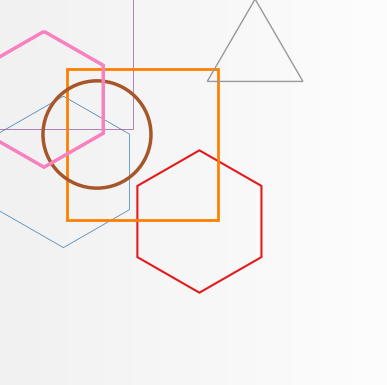[{"shape": "hexagon", "thickness": 1.5, "radius": 0.92, "center": [0.515, 0.425]}, {"shape": "hexagon", "thickness": 0.5, "radius": 0.98, "center": [0.164, 0.554]}, {"shape": "square", "thickness": 0.5, "radius": 0.93, "center": [0.157, 0.851]}, {"shape": "square", "thickness": 2, "radius": 0.98, "center": [0.368, 0.625]}, {"shape": "circle", "thickness": 2.5, "radius": 0.7, "center": [0.25, 0.651]}, {"shape": "hexagon", "thickness": 2.5, "radius": 0.88, "center": [0.114, 0.742]}, {"shape": "triangle", "thickness": 1, "radius": 0.71, "center": [0.658, 0.86]}]